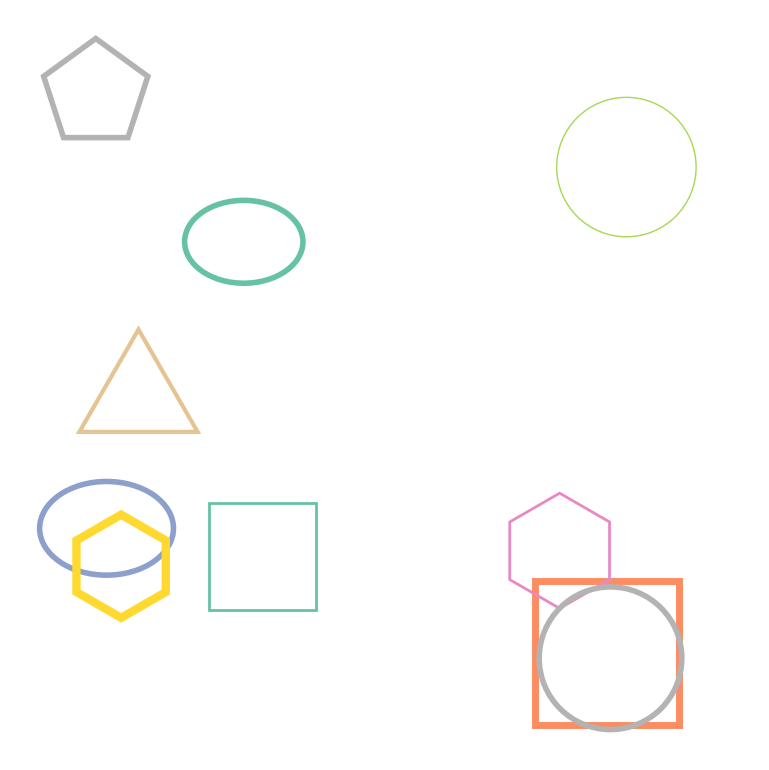[{"shape": "oval", "thickness": 2, "radius": 0.38, "center": [0.317, 0.686]}, {"shape": "square", "thickness": 1, "radius": 0.35, "center": [0.341, 0.277]}, {"shape": "square", "thickness": 2.5, "radius": 0.47, "center": [0.788, 0.152]}, {"shape": "oval", "thickness": 2, "radius": 0.43, "center": [0.138, 0.314]}, {"shape": "hexagon", "thickness": 1, "radius": 0.37, "center": [0.727, 0.285]}, {"shape": "circle", "thickness": 0.5, "radius": 0.45, "center": [0.814, 0.783]}, {"shape": "hexagon", "thickness": 3, "radius": 0.33, "center": [0.157, 0.265]}, {"shape": "triangle", "thickness": 1.5, "radius": 0.44, "center": [0.18, 0.483]}, {"shape": "pentagon", "thickness": 2, "radius": 0.36, "center": [0.124, 0.879]}, {"shape": "circle", "thickness": 2, "radius": 0.46, "center": [0.793, 0.145]}]